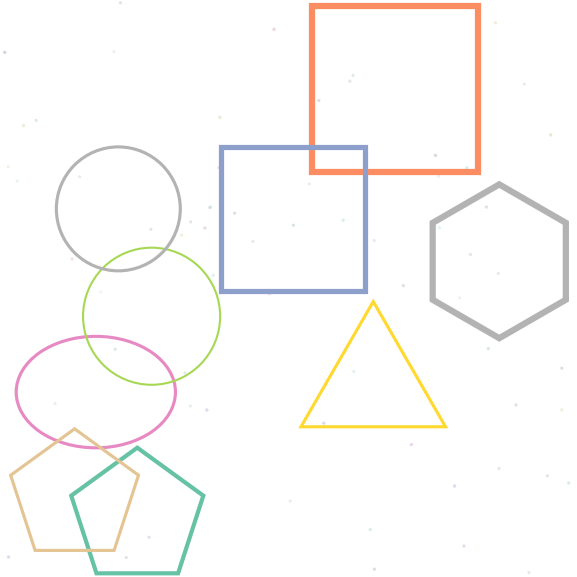[{"shape": "pentagon", "thickness": 2, "radius": 0.6, "center": [0.238, 0.104]}, {"shape": "square", "thickness": 3, "radius": 0.72, "center": [0.684, 0.845]}, {"shape": "square", "thickness": 2.5, "radius": 0.62, "center": [0.507, 0.619]}, {"shape": "oval", "thickness": 1.5, "radius": 0.69, "center": [0.166, 0.32]}, {"shape": "circle", "thickness": 1, "radius": 0.59, "center": [0.263, 0.452]}, {"shape": "triangle", "thickness": 1.5, "radius": 0.72, "center": [0.646, 0.332]}, {"shape": "pentagon", "thickness": 1.5, "radius": 0.58, "center": [0.129, 0.14]}, {"shape": "circle", "thickness": 1.5, "radius": 0.54, "center": [0.205, 0.637]}, {"shape": "hexagon", "thickness": 3, "radius": 0.67, "center": [0.865, 0.547]}]